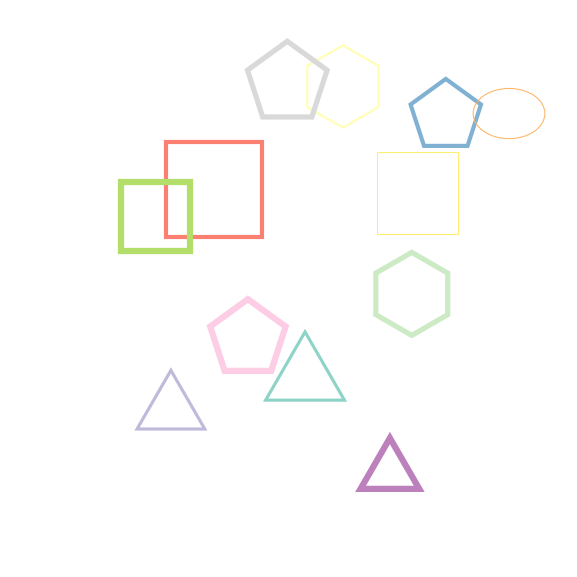[{"shape": "triangle", "thickness": 1.5, "radius": 0.39, "center": [0.528, 0.346]}, {"shape": "hexagon", "thickness": 1, "radius": 0.36, "center": [0.594, 0.849]}, {"shape": "triangle", "thickness": 1.5, "radius": 0.34, "center": [0.296, 0.29]}, {"shape": "square", "thickness": 2, "radius": 0.41, "center": [0.371, 0.671]}, {"shape": "pentagon", "thickness": 2, "radius": 0.32, "center": [0.772, 0.798]}, {"shape": "oval", "thickness": 0.5, "radius": 0.31, "center": [0.881, 0.803]}, {"shape": "square", "thickness": 3, "radius": 0.3, "center": [0.269, 0.625]}, {"shape": "pentagon", "thickness": 3, "radius": 0.34, "center": [0.429, 0.412]}, {"shape": "pentagon", "thickness": 2.5, "radius": 0.36, "center": [0.497, 0.855]}, {"shape": "triangle", "thickness": 3, "radius": 0.29, "center": [0.675, 0.182]}, {"shape": "hexagon", "thickness": 2.5, "radius": 0.36, "center": [0.713, 0.49]}, {"shape": "square", "thickness": 0.5, "radius": 0.35, "center": [0.723, 0.665]}]